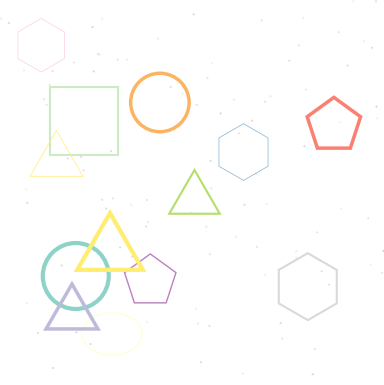[{"shape": "circle", "thickness": 3, "radius": 0.43, "center": [0.197, 0.283]}, {"shape": "oval", "thickness": 0.5, "radius": 0.39, "center": [0.291, 0.132]}, {"shape": "triangle", "thickness": 2.5, "radius": 0.39, "center": [0.187, 0.185]}, {"shape": "pentagon", "thickness": 2.5, "radius": 0.36, "center": [0.867, 0.674]}, {"shape": "hexagon", "thickness": 0.5, "radius": 0.37, "center": [0.632, 0.605]}, {"shape": "circle", "thickness": 2.5, "radius": 0.38, "center": [0.415, 0.734]}, {"shape": "triangle", "thickness": 1.5, "radius": 0.38, "center": [0.505, 0.483]}, {"shape": "hexagon", "thickness": 0.5, "radius": 0.35, "center": [0.107, 0.882]}, {"shape": "hexagon", "thickness": 1.5, "radius": 0.43, "center": [0.799, 0.255]}, {"shape": "pentagon", "thickness": 1, "radius": 0.35, "center": [0.39, 0.27]}, {"shape": "square", "thickness": 1.5, "radius": 0.45, "center": [0.218, 0.686]}, {"shape": "triangle", "thickness": 0.5, "radius": 0.4, "center": [0.147, 0.582]}, {"shape": "triangle", "thickness": 3, "radius": 0.49, "center": [0.286, 0.348]}]